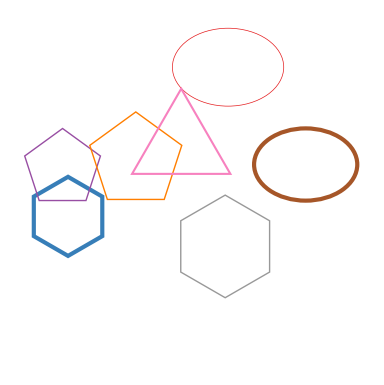[{"shape": "oval", "thickness": 0.5, "radius": 0.72, "center": [0.592, 0.825]}, {"shape": "hexagon", "thickness": 3, "radius": 0.51, "center": [0.177, 0.438]}, {"shape": "pentagon", "thickness": 1, "radius": 0.52, "center": [0.163, 0.563]}, {"shape": "pentagon", "thickness": 1, "radius": 0.63, "center": [0.353, 0.584]}, {"shape": "oval", "thickness": 3, "radius": 0.67, "center": [0.794, 0.573]}, {"shape": "triangle", "thickness": 1.5, "radius": 0.74, "center": [0.471, 0.622]}, {"shape": "hexagon", "thickness": 1, "radius": 0.67, "center": [0.585, 0.36]}]